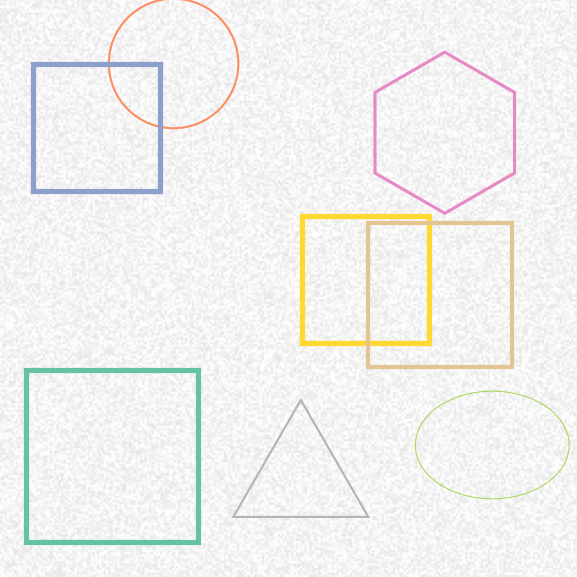[{"shape": "square", "thickness": 2.5, "radius": 0.74, "center": [0.194, 0.209]}, {"shape": "circle", "thickness": 1, "radius": 0.56, "center": [0.301, 0.889]}, {"shape": "square", "thickness": 2.5, "radius": 0.55, "center": [0.167, 0.779]}, {"shape": "hexagon", "thickness": 1.5, "radius": 0.7, "center": [0.77, 0.769]}, {"shape": "oval", "thickness": 0.5, "radius": 0.67, "center": [0.852, 0.229]}, {"shape": "square", "thickness": 2.5, "radius": 0.55, "center": [0.633, 0.515]}, {"shape": "square", "thickness": 2, "radius": 0.62, "center": [0.762, 0.488]}, {"shape": "triangle", "thickness": 1, "radius": 0.67, "center": [0.521, 0.172]}]